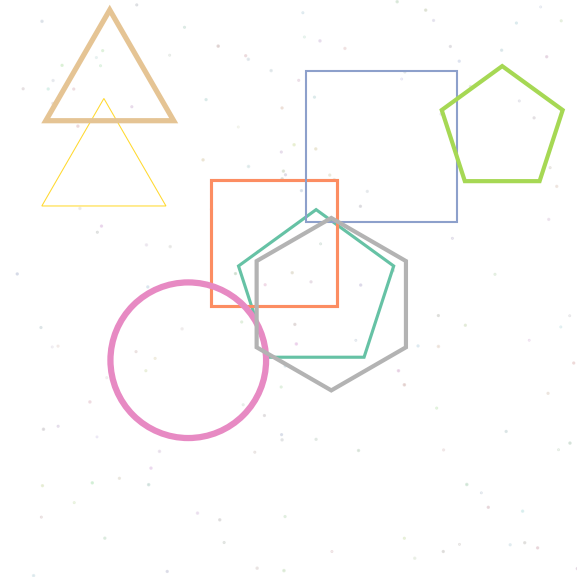[{"shape": "pentagon", "thickness": 1.5, "radius": 0.71, "center": [0.547, 0.495]}, {"shape": "square", "thickness": 1.5, "radius": 0.54, "center": [0.475, 0.578]}, {"shape": "square", "thickness": 1, "radius": 0.65, "center": [0.66, 0.746]}, {"shape": "circle", "thickness": 3, "radius": 0.67, "center": [0.326, 0.375]}, {"shape": "pentagon", "thickness": 2, "radius": 0.55, "center": [0.87, 0.775]}, {"shape": "triangle", "thickness": 0.5, "radius": 0.62, "center": [0.18, 0.705]}, {"shape": "triangle", "thickness": 2.5, "radius": 0.64, "center": [0.19, 0.854]}, {"shape": "hexagon", "thickness": 2, "radius": 0.75, "center": [0.574, 0.472]}]